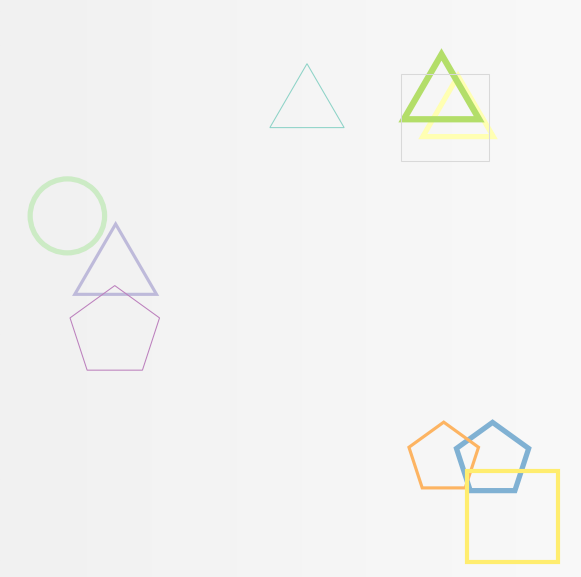[{"shape": "triangle", "thickness": 0.5, "radius": 0.37, "center": [0.528, 0.815]}, {"shape": "triangle", "thickness": 2.5, "radius": 0.35, "center": [0.788, 0.798]}, {"shape": "triangle", "thickness": 1.5, "radius": 0.41, "center": [0.199, 0.53]}, {"shape": "pentagon", "thickness": 2.5, "radius": 0.33, "center": [0.847, 0.202]}, {"shape": "pentagon", "thickness": 1.5, "radius": 0.31, "center": [0.763, 0.205]}, {"shape": "triangle", "thickness": 3, "radius": 0.37, "center": [0.76, 0.83]}, {"shape": "square", "thickness": 0.5, "radius": 0.38, "center": [0.766, 0.796]}, {"shape": "pentagon", "thickness": 0.5, "radius": 0.4, "center": [0.197, 0.424]}, {"shape": "circle", "thickness": 2.5, "radius": 0.32, "center": [0.116, 0.625]}, {"shape": "square", "thickness": 2, "radius": 0.39, "center": [0.882, 0.104]}]